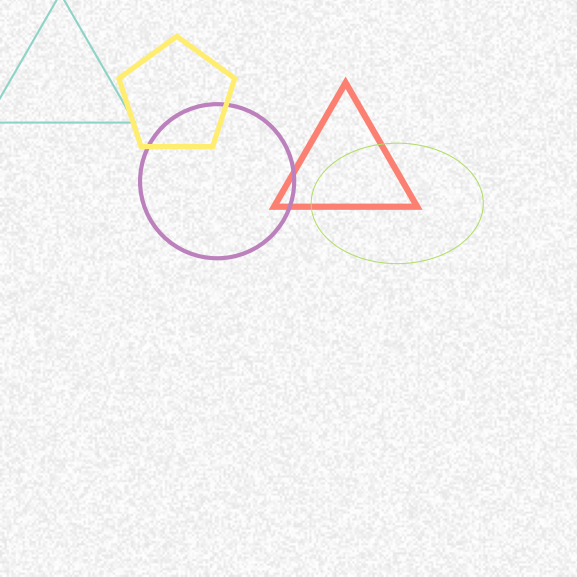[{"shape": "triangle", "thickness": 1, "radius": 0.74, "center": [0.105, 0.861]}, {"shape": "triangle", "thickness": 3, "radius": 0.72, "center": [0.598, 0.713]}, {"shape": "oval", "thickness": 0.5, "radius": 0.75, "center": [0.688, 0.647]}, {"shape": "circle", "thickness": 2, "radius": 0.67, "center": [0.376, 0.685]}, {"shape": "pentagon", "thickness": 2.5, "radius": 0.53, "center": [0.306, 0.831]}]